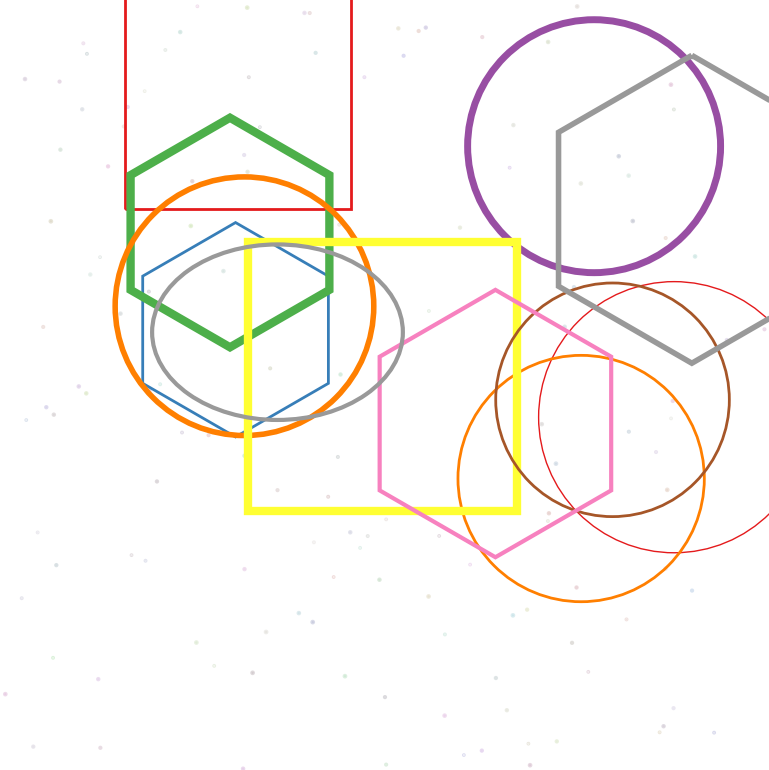[{"shape": "circle", "thickness": 0.5, "radius": 0.88, "center": [0.876, 0.458]}, {"shape": "square", "thickness": 1, "radius": 0.73, "center": [0.309, 0.875]}, {"shape": "hexagon", "thickness": 1, "radius": 0.7, "center": [0.306, 0.572]}, {"shape": "hexagon", "thickness": 3, "radius": 0.75, "center": [0.299, 0.698]}, {"shape": "circle", "thickness": 2.5, "radius": 0.82, "center": [0.772, 0.81]}, {"shape": "circle", "thickness": 2, "radius": 0.84, "center": [0.317, 0.602]}, {"shape": "circle", "thickness": 1, "radius": 0.8, "center": [0.755, 0.379]}, {"shape": "square", "thickness": 3, "radius": 0.87, "center": [0.497, 0.511]}, {"shape": "circle", "thickness": 1, "radius": 0.76, "center": [0.795, 0.481]}, {"shape": "hexagon", "thickness": 1.5, "radius": 0.87, "center": [0.643, 0.45]}, {"shape": "oval", "thickness": 1.5, "radius": 0.81, "center": [0.36, 0.569]}, {"shape": "hexagon", "thickness": 2, "radius": 1.0, "center": [0.898, 0.728]}]